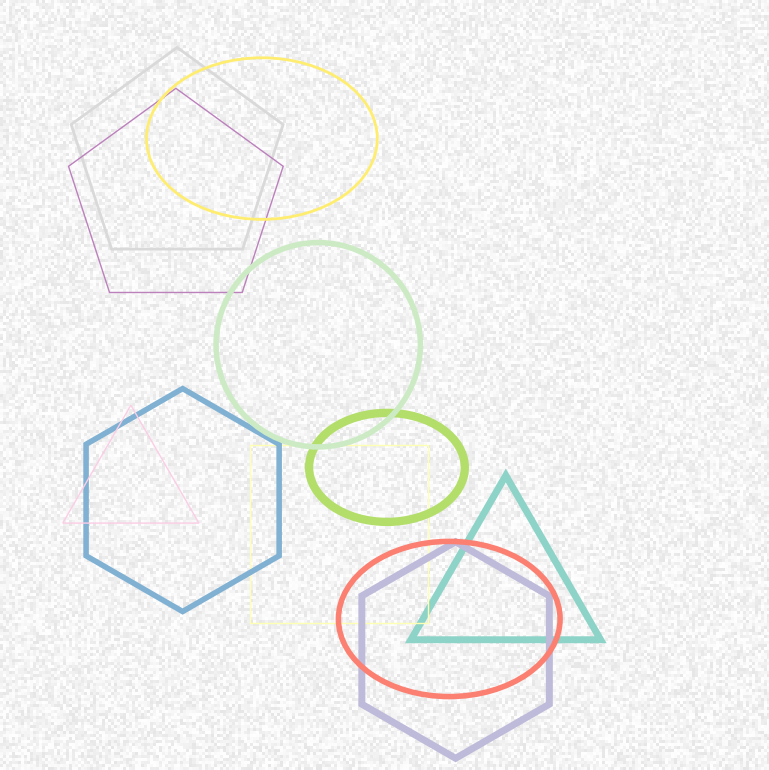[{"shape": "triangle", "thickness": 2.5, "radius": 0.71, "center": [0.657, 0.24]}, {"shape": "square", "thickness": 0.5, "radius": 0.58, "center": [0.44, 0.306]}, {"shape": "hexagon", "thickness": 2.5, "radius": 0.7, "center": [0.592, 0.156]}, {"shape": "oval", "thickness": 2, "radius": 0.72, "center": [0.583, 0.196]}, {"shape": "hexagon", "thickness": 2, "radius": 0.72, "center": [0.237, 0.351]}, {"shape": "oval", "thickness": 3, "radius": 0.51, "center": [0.503, 0.393]}, {"shape": "triangle", "thickness": 0.5, "radius": 0.51, "center": [0.17, 0.372]}, {"shape": "pentagon", "thickness": 1, "radius": 0.72, "center": [0.23, 0.794]}, {"shape": "pentagon", "thickness": 0.5, "radius": 0.73, "center": [0.228, 0.739]}, {"shape": "circle", "thickness": 2, "radius": 0.66, "center": [0.413, 0.552]}, {"shape": "oval", "thickness": 1, "radius": 0.75, "center": [0.34, 0.82]}]